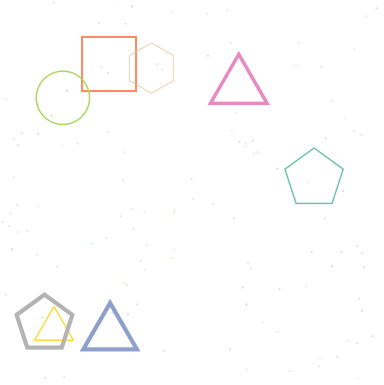[{"shape": "pentagon", "thickness": 1, "radius": 0.4, "center": [0.816, 0.536]}, {"shape": "square", "thickness": 1.5, "radius": 0.35, "center": [0.282, 0.834]}, {"shape": "triangle", "thickness": 3, "radius": 0.4, "center": [0.286, 0.133]}, {"shape": "triangle", "thickness": 2.5, "radius": 0.42, "center": [0.62, 0.774]}, {"shape": "circle", "thickness": 1, "radius": 0.35, "center": [0.163, 0.746]}, {"shape": "triangle", "thickness": 1, "radius": 0.29, "center": [0.14, 0.146]}, {"shape": "hexagon", "thickness": 0.5, "radius": 0.33, "center": [0.393, 0.823]}, {"shape": "pentagon", "thickness": 3, "radius": 0.38, "center": [0.116, 0.159]}]